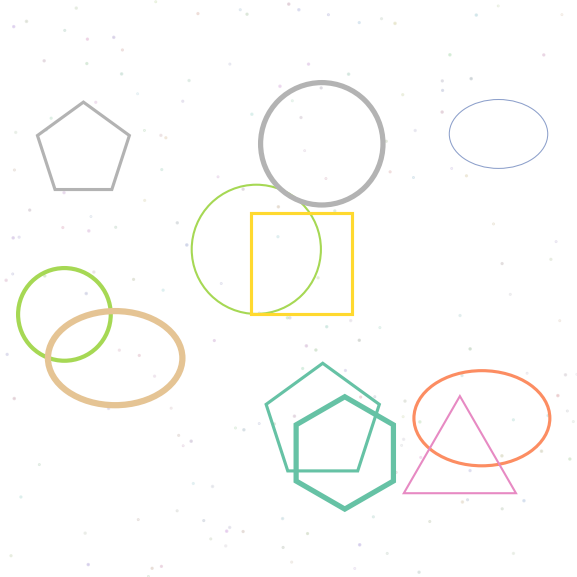[{"shape": "hexagon", "thickness": 2.5, "radius": 0.49, "center": [0.597, 0.215]}, {"shape": "pentagon", "thickness": 1.5, "radius": 0.52, "center": [0.559, 0.267]}, {"shape": "oval", "thickness": 1.5, "radius": 0.59, "center": [0.834, 0.275]}, {"shape": "oval", "thickness": 0.5, "radius": 0.43, "center": [0.863, 0.767]}, {"shape": "triangle", "thickness": 1, "radius": 0.56, "center": [0.796, 0.201]}, {"shape": "circle", "thickness": 1, "radius": 0.56, "center": [0.444, 0.567]}, {"shape": "circle", "thickness": 2, "radius": 0.4, "center": [0.112, 0.455]}, {"shape": "square", "thickness": 1.5, "radius": 0.44, "center": [0.522, 0.542]}, {"shape": "oval", "thickness": 3, "radius": 0.58, "center": [0.199, 0.379]}, {"shape": "pentagon", "thickness": 1.5, "radius": 0.42, "center": [0.144, 0.739]}, {"shape": "circle", "thickness": 2.5, "radius": 0.53, "center": [0.557, 0.75]}]